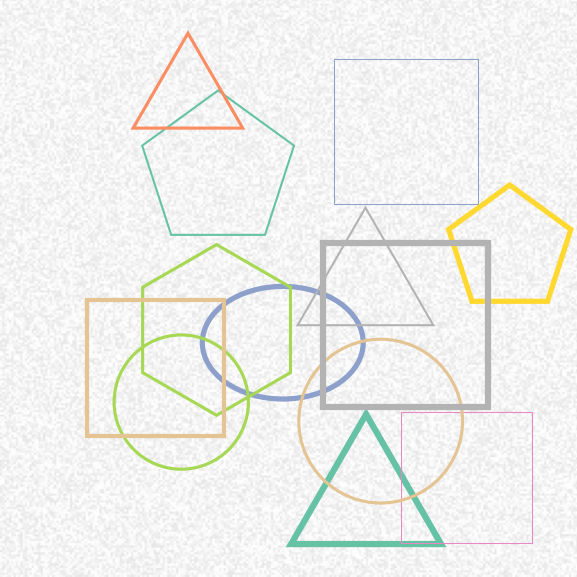[{"shape": "triangle", "thickness": 3, "radius": 0.75, "center": [0.634, 0.132]}, {"shape": "pentagon", "thickness": 1, "radius": 0.69, "center": [0.378, 0.704]}, {"shape": "triangle", "thickness": 1.5, "radius": 0.55, "center": [0.325, 0.832]}, {"shape": "oval", "thickness": 2.5, "radius": 0.7, "center": [0.49, 0.406]}, {"shape": "square", "thickness": 0.5, "radius": 0.62, "center": [0.703, 0.771]}, {"shape": "square", "thickness": 0.5, "radius": 0.57, "center": [0.808, 0.172]}, {"shape": "circle", "thickness": 1.5, "radius": 0.58, "center": [0.314, 0.303]}, {"shape": "hexagon", "thickness": 1.5, "radius": 0.74, "center": [0.375, 0.428]}, {"shape": "pentagon", "thickness": 2.5, "radius": 0.56, "center": [0.883, 0.567]}, {"shape": "square", "thickness": 2, "radius": 0.59, "center": [0.27, 0.362]}, {"shape": "circle", "thickness": 1.5, "radius": 0.71, "center": [0.659, 0.27]}, {"shape": "square", "thickness": 3, "radius": 0.71, "center": [0.702, 0.437]}, {"shape": "triangle", "thickness": 1, "radius": 0.68, "center": [0.633, 0.504]}]